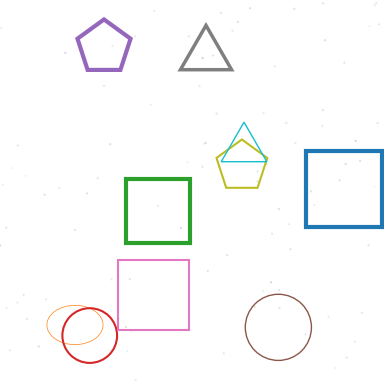[{"shape": "square", "thickness": 3, "radius": 0.49, "center": [0.893, 0.509]}, {"shape": "oval", "thickness": 0.5, "radius": 0.36, "center": [0.195, 0.156]}, {"shape": "square", "thickness": 3, "radius": 0.42, "center": [0.41, 0.452]}, {"shape": "circle", "thickness": 1.5, "radius": 0.36, "center": [0.233, 0.128]}, {"shape": "pentagon", "thickness": 3, "radius": 0.36, "center": [0.27, 0.877]}, {"shape": "circle", "thickness": 1, "radius": 0.43, "center": [0.723, 0.15]}, {"shape": "square", "thickness": 1.5, "radius": 0.46, "center": [0.398, 0.234]}, {"shape": "triangle", "thickness": 2.5, "radius": 0.38, "center": [0.535, 0.857]}, {"shape": "pentagon", "thickness": 1.5, "radius": 0.35, "center": [0.628, 0.568]}, {"shape": "triangle", "thickness": 1, "radius": 0.34, "center": [0.634, 0.614]}]